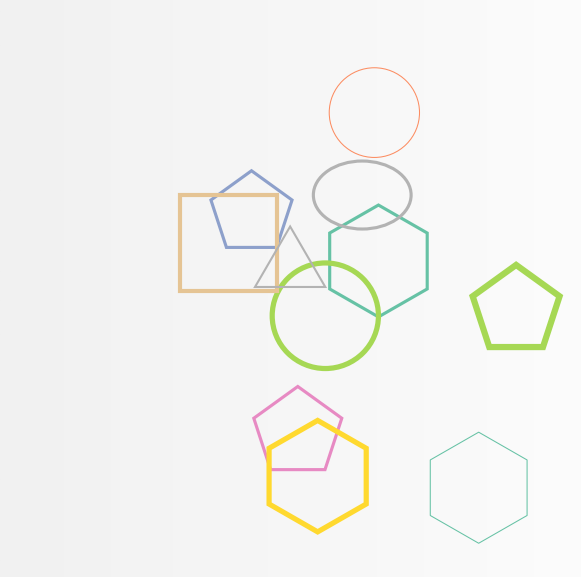[{"shape": "hexagon", "thickness": 1.5, "radius": 0.48, "center": [0.651, 0.547]}, {"shape": "hexagon", "thickness": 0.5, "radius": 0.48, "center": [0.824, 0.155]}, {"shape": "circle", "thickness": 0.5, "radius": 0.39, "center": [0.644, 0.804]}, {"shape": "pentagon", "thickness": 1.5, "radius": 0.37, "center": [0.433, 0.63]}, {"shape": "pentagon", "thickness": 1.5, "radius": 0.4, "center": [0.512, 0.25]}, {"shape": "pentagon", "thickness": 3, "radius": 0.39, "center": [0.888, 0.462]}, {"shape": "circle", "thickness": 2.5, "radius": 0.46, "center": [0.56, 0.452]}, {"shape": "hexagon", "thickness": 2.5, "radius": 0.48, "center": [0.546, 0.175]}, {"shape": "square", "thickness": 2, "radius": 0.42, "center": [0.394, 0.579]}, {"shape": "oval", "thickness": 1.5, "radius": 0.42, "center": [0.623, 0.661]}, {"shape": "triangle", "thickness": 1, "radius": 0.35, "center": [0.499, 0.537]}]